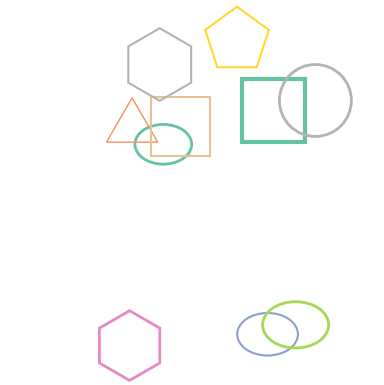[{"shape": "oval", "thickness": 2, "radius": 0.37, "center": [0.424, 0.625]}, {"shape": "square", "thickness": 3, "radius": 0.41, "center": [0.71, 0.713]}, {"shape": "triangle", "thickness": 1, "radius": 0.38, "center": [0.343, 0.669]}, {"shape": "oval", "thickness": 1.5, "radius": 0.39, "center": [0.695, 0.132]}, {"shape": "hexagon", "thickness": 2, "radius": 0.45, "center": [0.337, 0.102]}, {"shape": "oval", "thickness": 2, "radius": 0.43, "center": [0.768, 0.156]}, {"shape": "pentagon", "thickness": 1.5, "radius": 0.43, "center": [0.616, 0.896]}, {"shape": "square", "thickness": 1.5, "radius": 0.38, "center": [0.469, 0.672]}, {"shape": "circle", "thickness": 2, "radius": 0.47, "center": [0.819, 0.739]}, {"shape": "hexagon", "thickness": 1.5, "radius": 0.47, "center": [0.415, 0.832]}]